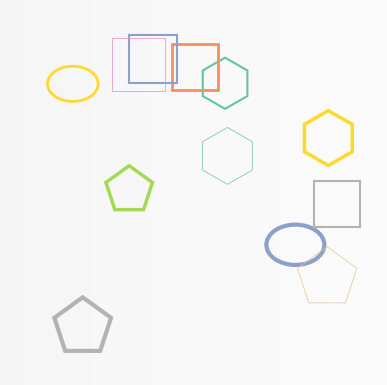[{"shape": "hexagon", "thickness": 0.5, "radius": 0.37, "center": [0.587, 0.595]}, {"shape": "hexagon", "thickness": 1.5, "radius": 0.33, "center": [0.581, 0.784]}, {"shape": "square", "thickness": 2, "radius": 0.3, "center": [0.504, 0.826]}, {"shape": "square", "thickness": 1.5, "radius": 0.31, "center": [0.394, 0.847]}, {"shape": "oval", "thickness": 3, "radius": 0.37, "center": [0.762, 0.364]}, {"shape": "square", "thickness": 0.5, "radius": 0.34, "center": [0.358, 0.833]}, {"shape": "pentagon", "thickness": 2.5, "radius": 0.32, "center": [0.333, 0.507]}, {"shape": "oval", "thickness": 2, "radius": 0.33, "center": [0.188, 0.782]}, {"shape": "hexagon", "thickness": 2.5, "radius": 0.36, "center": [0.847, 0.641]}, {"shape": "pentagon", "thickness": 0.5, "radius": 0.4, "center": [0.844, 0.279]}, {"shape": "pentagon", "thickness": 3, "radius": 0.38, "center": [0.213, 0.151]}, {"shape": "square", "thickness": 1.5, "radius": 0.3, "center": [0.869, 0.47]}]